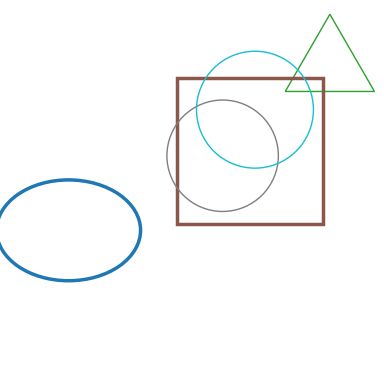[{"shape": "oval", "thickness": 2.5, "radius": 0.94, "center": [0.178, 0.402]}, {"shape": "triangle", "thickness": 1, "radius": 0.67, "center": [0.857, 0.829]}, {"shape": "square", "thickness": 2.5, "radius": 0.95, "center": [0.648, 0.608]}, {"shape": "circle", "thickness": 1, "radius": 0.72, "center": [0.578, 0.595]}, {"shape": "circle", "thickness": 1, "radius": 0.76, "center": [0.662, 0.715]}]